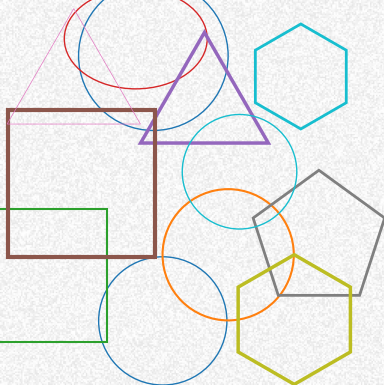[{"shape": "circle", "thickness": 1, "radius": 0.83, "center": [0.423, 0.166]}, {"shape": "circle", "thickness": 1, "radius": 0.97, "center": [0.398, 0.855]}, {"shape": "circle", "thickness": 1.5, "radius": 0.85, "center": [0.593, 0.338]}, {"shape": "square", "thickness": 1.5, "radius": 0.86, "center": [0.106, 0.284]}, {"shape": "oval", "thickness": 1, "radius": 0.93, "center": [0.353, 0.899]}, {"shape": "triangle", "thickness": 2.5, "radius": 0.96, "center": [0.531, 0.724]}, {"shape": "square", "thickness": 3, "radius": 0.95, "center": [0.211, 0.523]}, {"shape": "triangle", "thickness": 0.5, "radius": 1.0, "center": [0.192, 0.778]}, {"shape": "pentagon", "thickness": 2, "radius": 0.9, "center": [0.828, 0.378]}, {"shape": "hexagon", "thickness": 2.5, "radius": 0.84, "center": [0.764, 0.17]}, {"shape": "circle", "thickness": 1, "radius": 0.74, "center": [0.622, 0.554]}, {"shape": "hexagon", "thickness": 2, "radius": 0.68, "center": [0.781, 0.801]}]